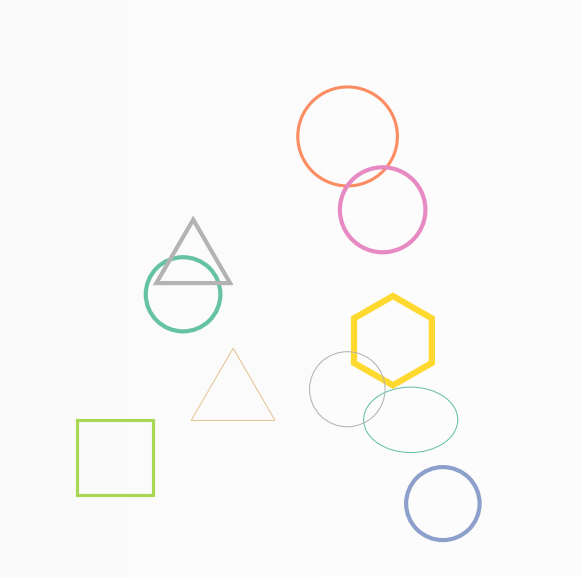[{"shape": "oval", "thickness": 0.5, "radius": 0.4, "center": [0.707, 0.272]}, {"shape": "circle", "thickness": 2, "radius": 0.32, "center": [0.315, 0.49]}, {"shape": "circle", "thickness": 1.5, "radius": 0.43, "center": [0.598, 0.763]}, {"shape": "circle", "thickness": 2, "radius": 0.32, "center": [0.762, 0.127]}, {"shape": "circle", "thickness": 2, "radius": 0.37, "center": [0.658, 0.636]}, {"shape": "square", "thickness": 1.5, "radius": 0.33, "center": [0.198, 0.207]}, {"shape": "hexagon", "thickness": 3, "radius": 0.39, "center": [0.676, 0.409]}, {"shape": "triangle", "thickness": 0.5, "radius": 0.42, "center": [0.401, 0.313]}, {"shape": "circle", "thickness": 0.5, "radius": 0.32, "center": [0.598, 0.325]}, {"shape": "triangle", "thickness": 2, "radius": 0.37, "center": [0.332, 0.546]}]